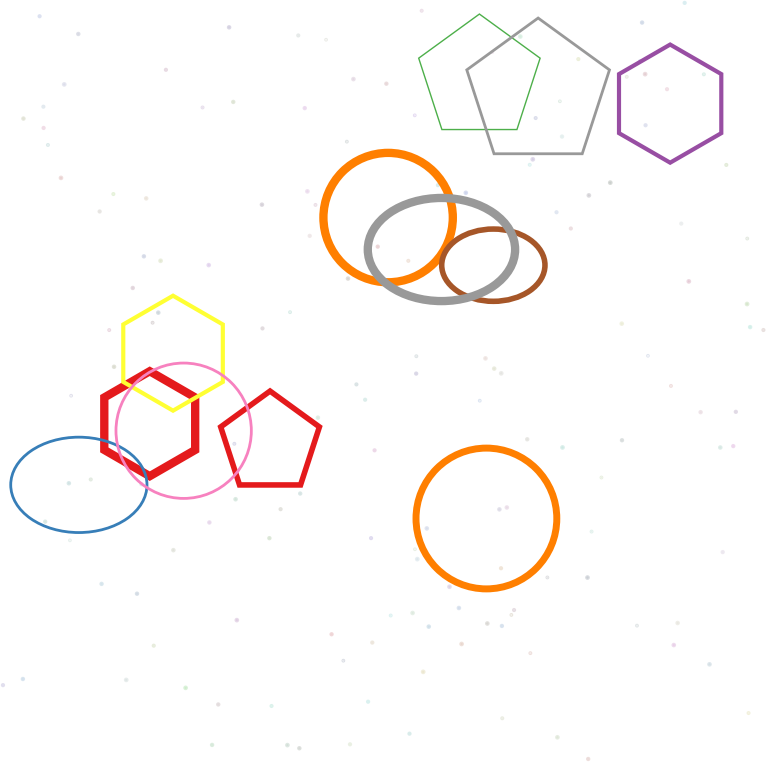[{"shape": "pentagon", "thickness": 2, "radius": 0.34, "center": [0.351, 0.425]}, {"shape": "hexagon", "thickness": 3, "radius": 0.34, "center": [0.194, 0.45]}, {"shape": "oval", "thickness": 1, "radius": 0.44, "center": [0.102, 0.37]}, {"shape": "pentagon", "thickness": 0.5, "radius": 0.41, "center": [0.623, 0.899]}, {"shape": "hexagon", "thickness": 1.5, "radius": 0.38, "center": [0.87, 0.865]}, {"shape": "circle", "thickness": 3, "radius": 0.42, "center": [0.504, 0.717]}, {"shape": "circle", "thickness": 2.5, "radius": 0.46, "center": [0.632, 0.327]}, {"shape": "hexagon", "thickness": 1.5, "radius": 0.37, "center": [0.225, 0.541]}, {"shape": "oval", "thickness": 2, "radius": 0.34, "center": [0.641, 0.656]}, {"shape": "circle", "thickness": 1, "radius": 0.44, "center": [0.239, 0.441]}, {"shape": "pentagon", "thickness": 1, "radius": 0.49, "center": [0.699, 0.879]}, {"shape": "oval", "thickness": 3, "radius": 0.48, "center": [0.573, 0.676]}]